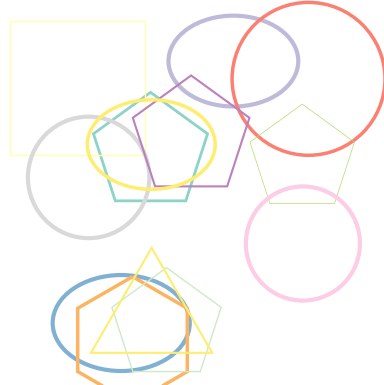[{"shape": "pentagon", "thickness": 2, "radius": 0.78, "center": [0.391, 0.604]}, {"shape": "square", "thickness": 1, "radius": 0.87, "center": [0.202, 0.771]}, {"shape": "oval", "thickness": 3, "radius": 0.84, "center": [0.606, 0.841]}, {"shape": "circle", "thickness": 2.5, "radius": 0.99, "center": [0.801, 0.795]}, {"shape": "oval", "thickness": 3, "radius": 0.89, "center": [0.315, 0.161]}, {"shape": "hexagon", "thickness": 2.5, "radius": 0.82, "center": [0.344, 0.117]}, {"shape": "pentagon", "thickness": 0.5, "radius": 0.71, "center": [0.785, 0.587]}, {"shape": "circle", "thickness": 3, "radius": 0.74, "center": [0.787, 0.368]}, {"shape": "circle", "thickness": 3, "radius": 0.79, "center": [0.23, 0.539]}, {"shape": "pentagon", "thickness": 1.5, "radius": 0.8, "center": [0.496, 0.645]}, {"shape": "pentagon", "thickness": 1, "radius": 0.75, "center": [0.433, 0.156]}, {"shape": "oval", "thickness": 2.5, "radius": 0.83, "center": [0.393, 0.625]}, {"shape": "triangle", "thickness": 1.5, "radius": 0.91, "center": [0.394, 0.174]}]